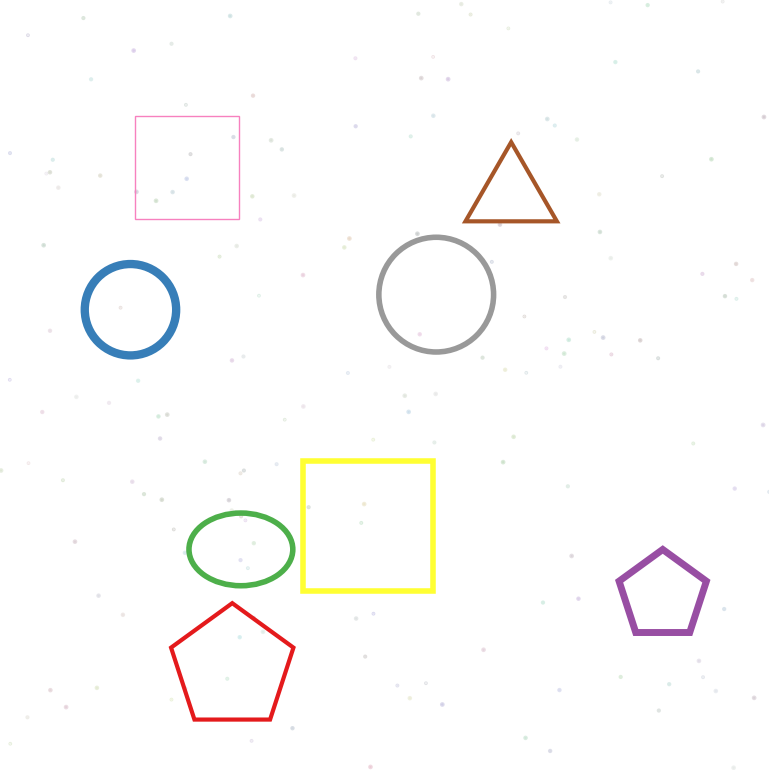[{"shape": "pentagon", "thickness": 1.5, "radius": 0.42, "center": [0.302, 0.133]}, {"shape": "circle", "thickness": 3, "radius": 0.3, "center": [0.169, 0.598]}, {"shape": "oval", "thickness": 2, "radius": 0.34, "center": [0.313, 0.287]}, {"shape": "pentagon", "thickness": 2.5, "radius": 0.3, "center": [0.861, 0.227]}, {"shape": "square", "thickness": 2, "radius": 0.42, "center": [0.478, 0.317]}, {"shape": "triangle", "thickness": 1.5, "radius": 0.34, "center": [0.664, 0.747]}, {"shape": "square", "thickness": 0.5, "radius": 0.34, "center": [0.243, 0.782]}, {"shape": "circle", "thickness": 2, "radius": 0.37, "center": [0.567, 0.617]}]